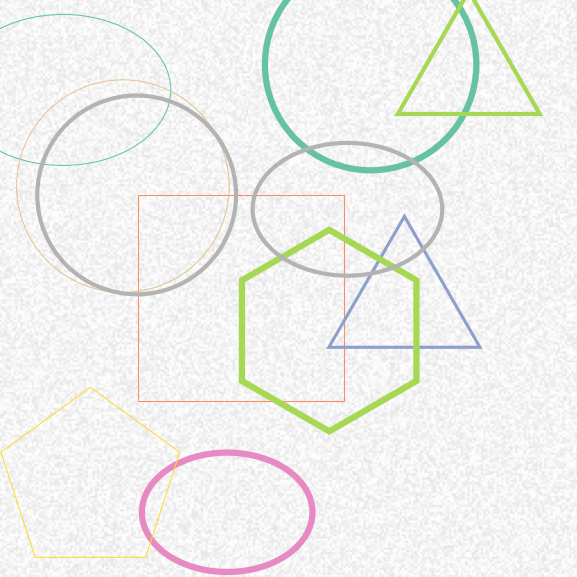[{"shape": "circle", "thickness": 3, "radius": 0.92, "center": [0.642, 0.887]}, {"shape": "oval", "thickness": 0.5, "radius": 0.93, "center": [0.109, 0.843]}, {"shape": "square", "thickness": 0.5, "radius": 0.89, "center": [0.418, 0.483]}, {"shape": "triangle", "thickness": 1.5, "radius": 0.76, "center": [0.7, 0.473]}, {"shape": "oval", "thickness": 3, "radius": 0.74, "center": [0.393, 0.112]}, {"shape": "hexagon", "thickness": 3, "radius": 0.87, "center": [0.57, 0.427]}, {"shape": "triangle", "thickness": 2, "radius": 0.71, "center": [0.812, 0.873]}, {"shape": "pentagon", "thickness": 0.5, "radius": 0.81, "center": [0.156, 0.166]}, {"shape": "circle", "thickness": 0.5, "radius": 0.92, "center": [0.213, 0.677]}, {"shape": "oval", "thickness": 2, "radius": 0.82, "center": [0.602, 0.637]}, {"shape": "circle", "thickness": 2, "radius": 0.86, "center": [0.237, 0.662]}]